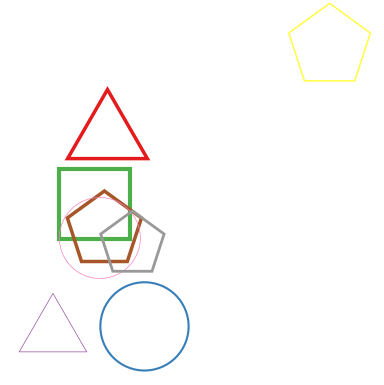[{"shape": "triangle", "thickness": 2.5, "radius": 0.6, "center": [0.279, 0.648]}, {"shape": "circle", "thickness": 1.5, "radius": 0.57, "center": [0.375, 0.152]}, {"shape": "square", "thickness": 3, "radius": 0.46, "center": [0.246, 0.47]}, {"shape": "triangle", "thickness": 0.5, "radius": 0.51, "center": [0.138, 0.137]}, {"shape": "pentagon", "thickness": 1, "radius": 0.56, "center": [0.856, 0.88]}, {"shape": "pentagon", "thickness": 2.5, "radius": 0.51, "center": [0.271, 0.403]}, {"shape": "circle", "thickness": 0.5, "radius": 0.53, "center": [0.259, 0.382]}, {"shape": "pentagon", "thickness": 2, "radius": 0.43, "center": [0.344, 0.365]}]